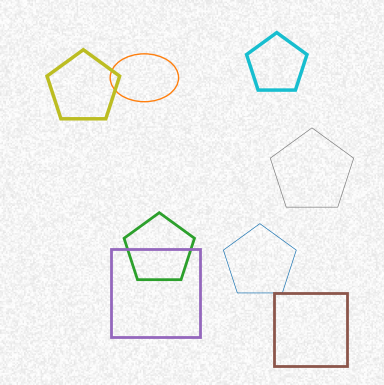[{"shape": "pentagon", "thickness": 0.5, "radius": 0.5, "center": [0.675, 0.32]}, {"shape": "oval", "thickness": 1, "radius": 0.44, "center": [0.375, 0.798]}, {"shape": "pentagon", "thickness": 2, "radius": 0.48, "center": [0.414, 0.351]}, {"shape": "square", "thickness": 2, "radius": 0.58, "center": [0.404, 0.239]}, {"shape": "square", "thickness": 2, "radius": 0.47, "center": [0.807, 0.144]}, {"shape": "pentagon", "thickness": 0.5, "radius": 0.57, "center": [0.81, 0.554]}, {"shape": "pentagon", "thickness": 2.5, "radius": 0.5, "center": [0.216, 0.772]}, {"shape": "pentagon", "thickness": 2.5, "radius": 0.41, "center": [0.719, 0.833]}]